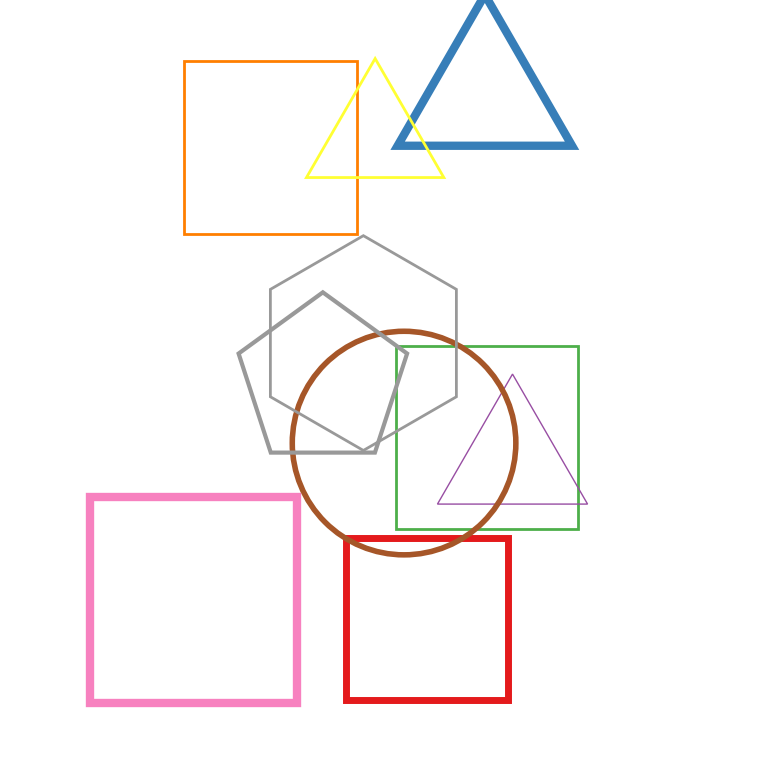[{"shape": "square", "thickness": 2.5, "radius": 0.53, "center": [0.554, 0.196]}, {"shape": "triangle", "thickness": 3, "radius": 0.65, "center": [0.63, 0.876]}, {"shape": "square", "thickness": 1, "radius": 0.59, "center": [0.632, 0.432]}, {"shape": "triangle", "thickness": 0.5, "radius": 0.56, "center": [0.666, 0.402]}, {"shape": "square", "thickness": 1, "radius": 0.56, "center": [0.352, 0.808]}, {"shape": "triangle", "thickness": 1, "radius": 0.52, "center": [0.487, 0.821]}, {"shape": "circle", "thickness": 2, "radius": 0.73, "center": [0.525, 0.425]}, {"shape": "square", "thickness": 3, "radius": 0.67, "center": [0.251, 0.221]}, {"shape": "pentagon", "thickness": 1.5, "radius": 0.58, "center": [0.419, 0.505]}, {"shape": "hexagon", "thickness": 1, "radius": 0.7, "center": [0.472, 0.554]}]